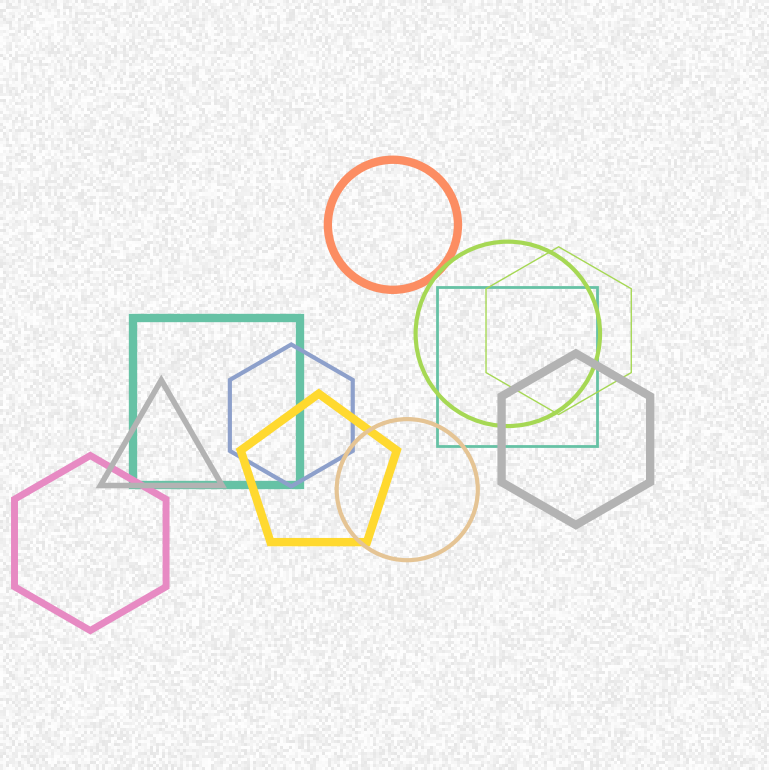[{"shape": "square", "thickness": 1, "radius": 0.52, "center": [0.671, 0.524]}, {"shape": "square", "thickness": 3, "radius": 0.54, "center": [0.281, 0.479]}, {"shape": "circle", "thickness": 3, "radius": 0.42, "center": [0.51, 0.708]}, {"shape": "hexagon", "thickness": 1.5, "radius": 0.46, "center": [0.378, 0.46]}, {"shape": "hexagon", "thickness": 2.5, "radius": 0.57, "center": [0.117, 0.295]}, {"shape": "circle", "thickness": 1.5, "radius": 0.6, "center": [0.66, 0.566]}, {"shape": "hexagon", "thickness": 0.5, "radius": 0.54, "center": [0.726, 0.571]}, {"shape": "pentagon", "thickness": 3, "radius": 0.53, "center": [0.414, 0.382]}, {"shape": "circle", "thickness": 1.5, "radius": 0.46, "center": [0.529, 0.364]}, {"shape": "triangle", "thickness": 2, "radius": 0.46, "center": [0.209, 0.415]}, {"shape": "hexagon", "thickness": 3, "radius": 0.56, "center": [0.748, 0.43]}]